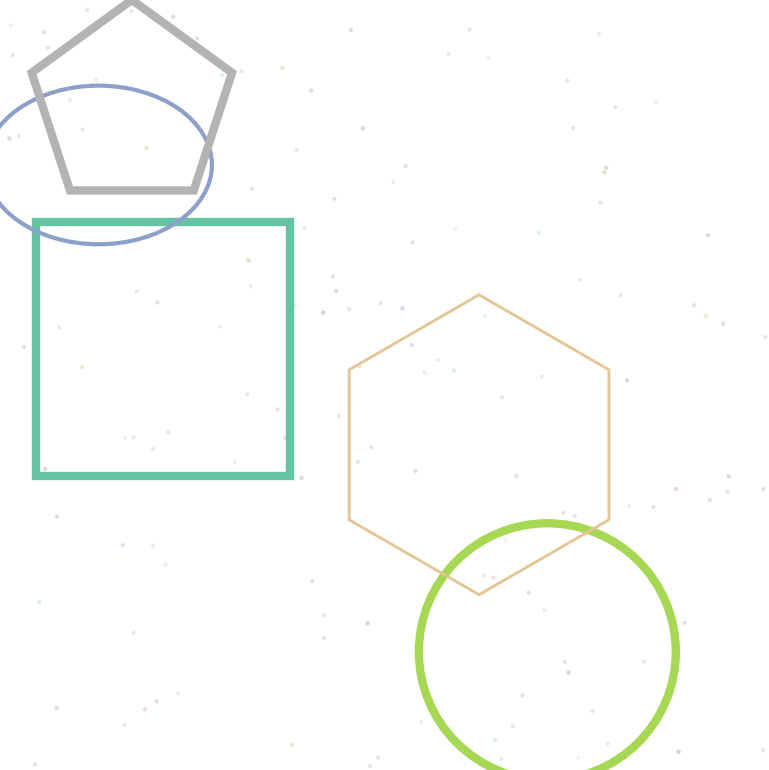[{"shape": "square", "thickness": 3, "radius": 0.82, "center": [0.212, 0.546]}, {"shape": "oval", "thickness": 1.5, "radius": 0.74, "center": [0.128, 0.786]}, {"shape": "circle", "thickness": 3, "radius": 0.83, "center": [0.711, 0.154]}, {"shape": "hexagon", "thickness": 1, "radius": 0.97, "center": [0.622, 0.422]}, {"shape": "pentagon", "thickness": 3, "radius": 0.68, "center": [0.171, 0.863]}]